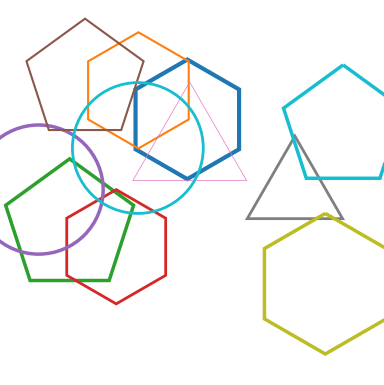[{"shape": "hexagon", "thickness": 3, "radius": 0.78, "center": [0.487, 0.69]}, {"shape": "hexagon", "thickness": 1.5, "radius": 0.75, "center": [0.36, 0.765]}, {"shape": "pentagon", "thickness": 2.5, "radius": 0.87, "center": [0.181, 0.413]}, {"shape": "hexagon", "thickness": 2, "radius": 0.74, "center": [0.302, 0.359]}, {"shape": "circle", "thickness": 2.5, "radius": 0.84, "center": [0.1, 0.508]}, {"shape": "pentagon", "thickness": 1.5, "radius": 0.8, "center": [0.221, 0.792]}, {"shape": "triangle", "thickness": 0.5, "radius": 0.85, "center": [0.493, 0.616]}, {"shape": "triangle", "thickness": 2, "radius": 0.71, "center": [0.766, 0.504]}, {"shape": "hexagon", "thickness": 2.5, "radius": 0.91, "center": [0.845, 0.263]}, {"shape": "pentagon", "thickness": 2.5, "radius": 0.81, "center": [0.891, 0.669]}, {"shape": "circle", "thickness": 2, "radius": 0.85, "center": [0.358, 0.616]}]